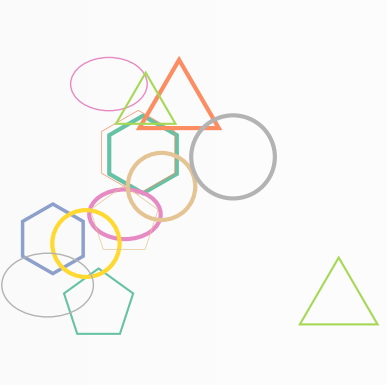[{"shape": "pentagon", "thickness": 1.5, "radius": 0.47, "center": [0.254, 0.209]}, {"shape": "hexagon", "thickness": 3, "radius": 0.5, "center": [0.369, 0.599]}, {"shape": "triangle", "thickness": 3, "radius": 0.59, "center": [0.462, 0.726]}, {"shape": "hexagon", "thickness": 0.5, "radius": 0.55, "center": [0.357, 0.604]}, {"shape": "hexagon", "thickness": 2.5, "radius": 0.45, "center": [0.136, 0.38]}, {"shape": "oval", "thickness": 3, "radius": 0.46, "center": [0.322, 0.443]}, {"shape": "oval", "thickness": 1, "radius": 0.49, "center": [0.281, 0.782]}, {"shape": "triangle", "thickness": 1.5, "radius": 0.44, "center": [0.376, 0.723]}, {"shape": "triangle", "thickness": 1.5, "radius": 0.58, "center": [0.874, 0.215]}, {"shape": "circle", "thickness": 3, "radius": 0.43, "center": [0.222, 0.367]}, {"shape": "circle", "thickness": 3, "radius": 0.44, "center": [0.417, 0.516]}, {"shape": "pentagon", "thickness": 0.5, "radius": 0.46, "center": [0.321, 0.427]}, {"shape": "oval", "thickness": 1, "radius": 0.59, "center": [0.123, 0.26]}, {"shape": "circle", "thickness": 3, "radius": 0.54, "center": [0.601, 0.592]}]